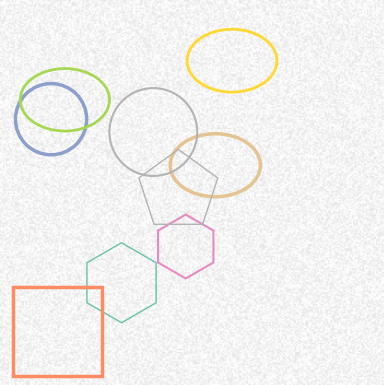[{"shape": "hexagon", "thickness": 1, "radius": 0.52, "center": [0.316, 0.266]}, {"shape": "square", "thickness": 2.5, "radius": 0.58, "center": [0.149, 0.139]}, {"shape": "circle", "thickness": 2.5, "radius": 0.46, "center": [0.133, 0.69]}, {"shape": "hexagon", "thickness": 1.5, "radius": 0.42, "center": [0.482, 0.36]}, {"shape": "oval", "thickness": 2, "radius": 0.58, "center": [0.168, 0.741]}, {"shape": "oval", "thickness": 2, "radius": 0.58, "center": [0.603, 0.842]}, {"shape": "oval", "thickness": 2.5, "radius": 0.59, "center": [0.559, 0.571]}, {"shape": "circle", "thickness": 1.5, "radius": 0.57, "center": [0.398, 0.657]}, {"shape": "pentagon", "thickness": 1, "radius": 0.54, "center": [0.463, 0.504]}]